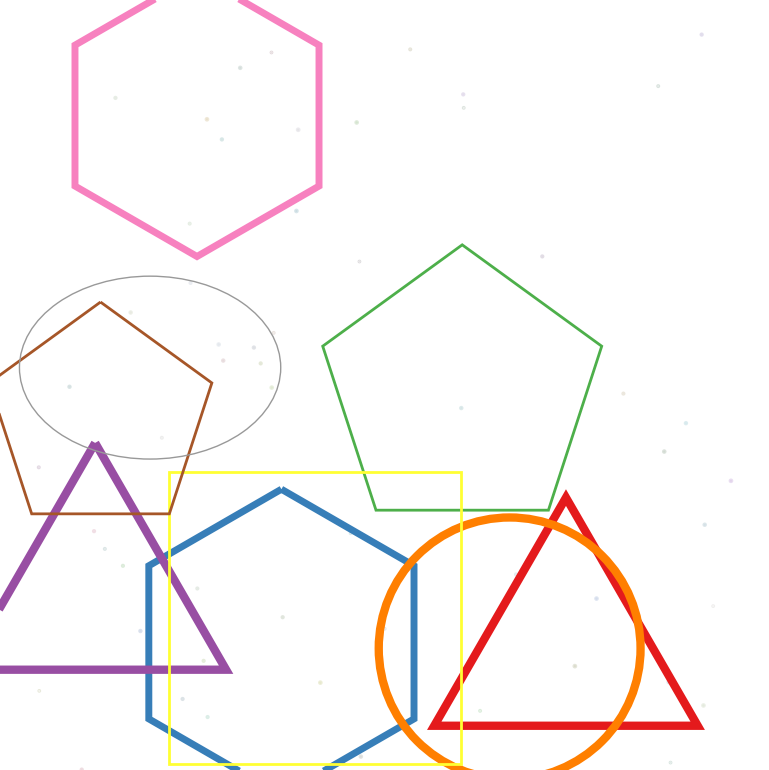[{"shape": "triangle", "thickness": 3, "radius": 0.99, "center": [0.735, 0.156]}, {"shape": "hexagon", "thickness": 2.5, "radius": 0.99, "center": [0.365, 0.166]}, {"shape": "pentagon", "thickness": 1, "radius": 0.95, "center": [0.6, 0.492]}, {"shape": "triangle", "thickness": 3, "radius": 0.98, "center": [0.124, 0.228]}, {"shape": "circle", "thickness": 3, "radius": 0.85, "center": [0.662, 0.158]}, {"shape": "square", "thickness": 1, "radius": 0.95, "center": [0.41, 0.197]}, {"shape": "pentagon", "thickness": 1, "radius": 0.76, "center": [0.131, 0.456]}, {"shape": "hexagon", "thickness": 2.5, "radius": 0.91, "center": [0.256, 0.85]}, {"shape": "oval", "thickness": 0.5, "radius": 0.85, "center": [0.195, 0.523]}]